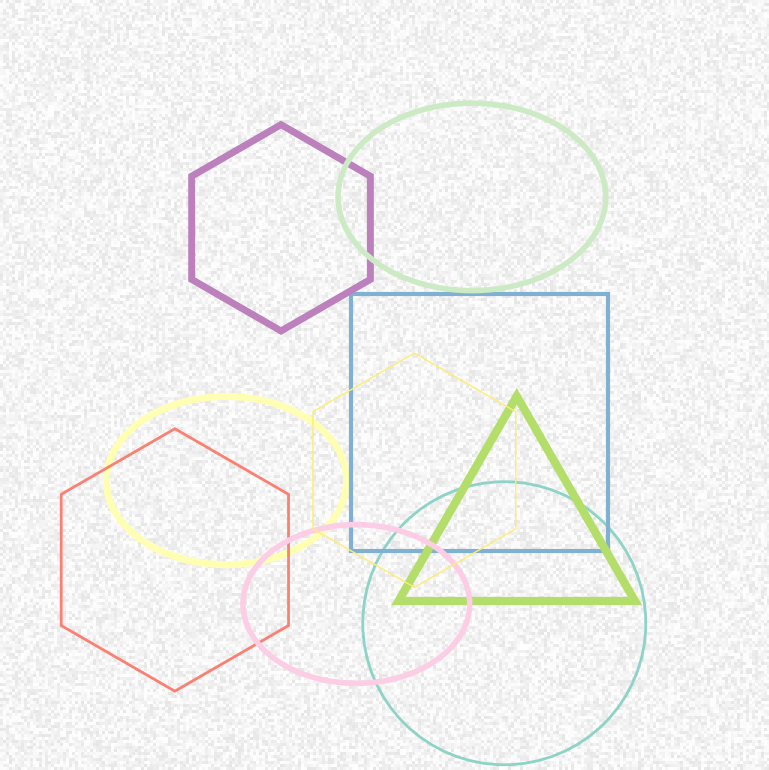[{"shape": "circle", "thickness": 1, "radius": 0.92, "center": [0.655, 0.191]}, {"shape": "oval", "thickness": 2.5, "radius": 0.78, "center": [0.294, 0.376]}, {"shape": "hexagon", "thickness": 1, "radius": 0.85, "center": [0.227, 0.273]}, {"shape": "square", "thickness": 1.5, "radius": 0.84, "center": [0.623, 0.452]}, {"shape": "triangle", "thickness": 3, "radius": 0.89, "center": [0.671, 0.308]}, {"shape": "oval", "thickness": 2, "radius": 0.74, "center": [0.463, 0.216]}, {"shape": "hexagon", "thickness": 2.5, "radius": 0.67, "center": [0.365, 0.704]}, {"shape": "oval", "thickness": 2, "radius": 0.87, "center": [0.613, 0.744]}, {"shape": "hexagon", "thickness": 0.5, "radius": 0.76, "center": [0.538, 0.389]}]